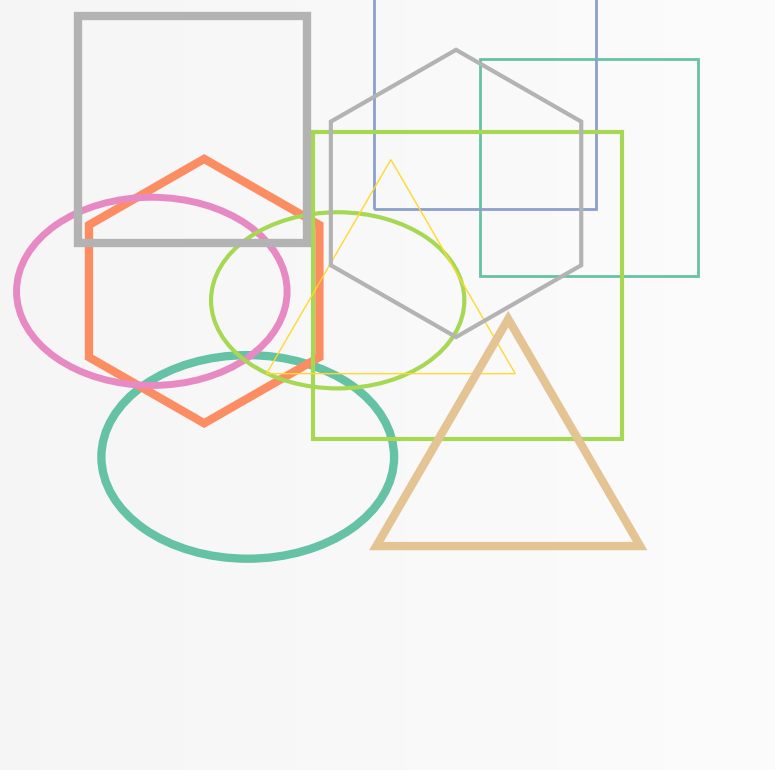[{"shape": "oval", "thickness": 3, "radius": 0.94, "center": [0.32, 0.407]}, {"shape": "square", "thickness": 1, "radius": 0.7, "center": [0.76, 0.783]}, {"shape": "hexagon", "thickness": 3, "radius": 0.86, "center": [0.263, 0.622]}, {"shape": "square", "thickness": 1, "radius": 0.71, "center": [0.626, 0.871]}, {"shape": "oval", "thickness": 2.5, "radius": 0.87, "center": [0.196, 0.622]}, {"shape": "oval", "thickness": 1.5, "radius": 0.82, "center": [0.436, 0.61]}, {"shape": "square", "thickness": 1.5, "radius": 1.0, "center": [0.604, 0.629]}, {"shape": "triangle", "thickness": 0.5, "radius": 0.93, "center": [0.504, 0.607]}, {"shape": "triangle", "thickness": 3, "radius": 0.98, "center": [0.656, 0.389]}, {"shape": "hexagon", "thickness": 1.5, "radius": 0.93, "center": [0.588, 0.749]}, {"shape": "square", "thickness": 3, "radius": 0.74, "center": [0.248, 0.832]}]